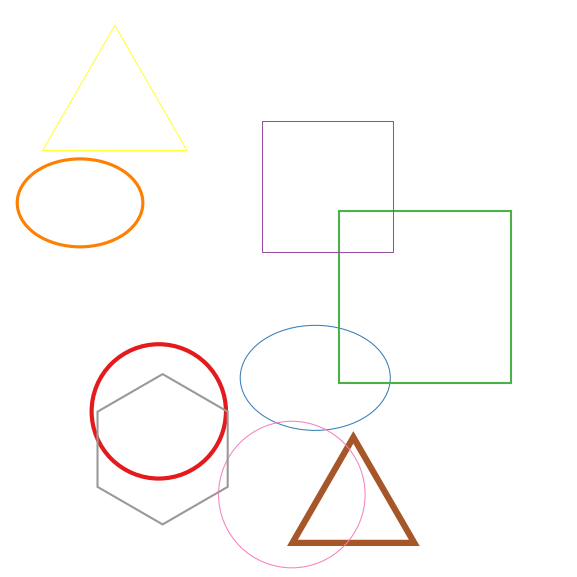[{"shape": "circle", "thickness": 2, "radius": 0.58, "center": [0.275, 0.287]}, {"shape": "oval", "thickness": 0.5, "radius": 0.65, "center": [0.546, 0.345]}, {"shape": "square", "thickness": 1, "radius": 0.74, "center": [0.736, 0.485]}, {"shape": "square", "thickness": 0.5, "radius": 0.57, "center": [0.567, 0.677]}, {"shape": "oval", "thickness": 1.5, "radius": 0.54, "center": [0.139, 0.648]}, {"shape": "triangle", "thickness": 0.5, "radius": 0.72, "center": [0.199, 0.811]}, {"shape": "triangle", "thickness": 3, "radius": 0.61, "center": [0.612, 0.12]}, {"shape": "circle", "thickness": 0.5, "radius": 0.63, "center": [0.505, 0.143]}, {"shape": "hexagon", "thickness": 1, "radius": 0.65, "center": [0.282, 0.221]}]